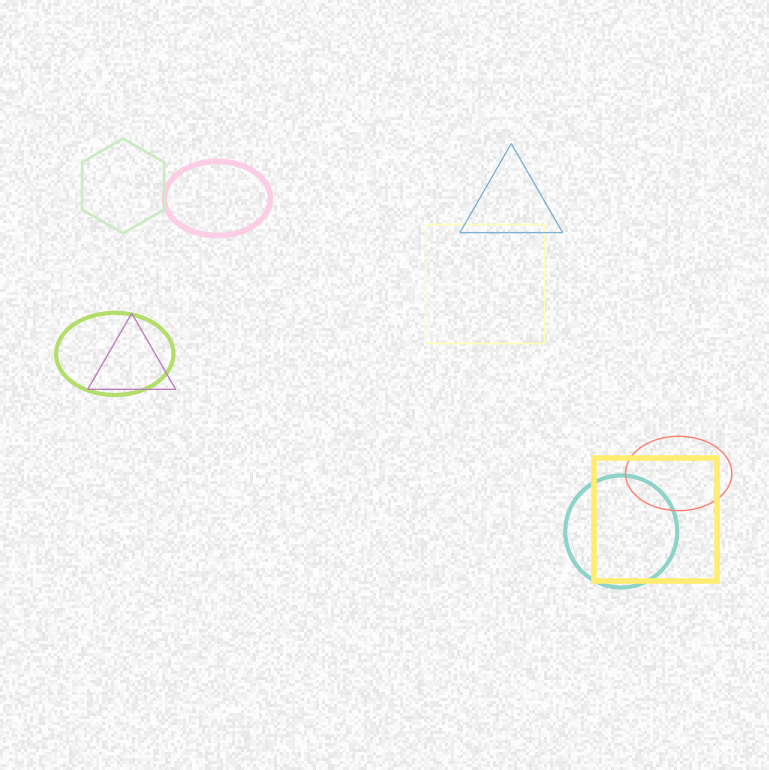[{"shape": "circle", "thickness": 1.5, "radius": 0.36, "center": [0.807, 0.31]}, {"shape": "square", "thickness": 0.5, "radius": 0.39, "center": [0.629, 0.632]}, {"shape": "oval", "thickness": 0.5, "radius": 0.35, "center": [0.881, 0.385]}, {"shape": "triangle", "thickness": 0.5, "radius": 0.39, "center": [0.664, 0.736]}, {"shape": "oval", "thickness": 1.5, "radius": 0.38, "center": [0.149, 0.54]}, {"shape": "oval", "thickness": 2, "radius": 0.34, "center": [0.282, 0.742]}, {"shape": "triangle", "thickness": 0.5, "radius": 0.33, "center": [0.171, 0.527]}, {"shape": "hexagon", "thickness": 1, "radius": 0.31, "center": [0.16, 0.759]}, {"shape": "square", "thickness": 2, "radius": 0.4, "center": [0.851, 0.325]}]